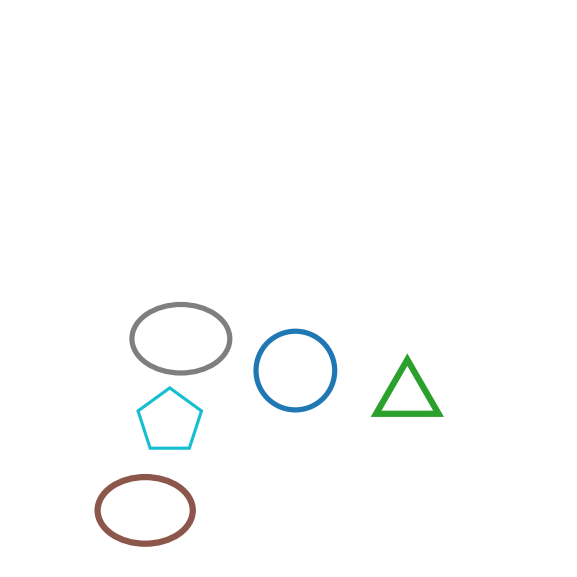[{"shape": "circle", "thickness": 2.5, "radius": 0.34, "center": [0.511, 0.357]}, {"shape": "triangle", "thickness": 3, "radius": 0.31, "center": [0.705, 0.314]}, {"shape": "oval", "thickness": 3, "radius": 0.41, "center": [0.251, 0.115]}, {"shape": "oval", "thickness": 2.5, "radius": 0.42, "center": [0.313, 0.413]}, {"shape": "pentagon", "thickness": 1.5, "radius": 0.29, "center": [0.294, 0.27]}]